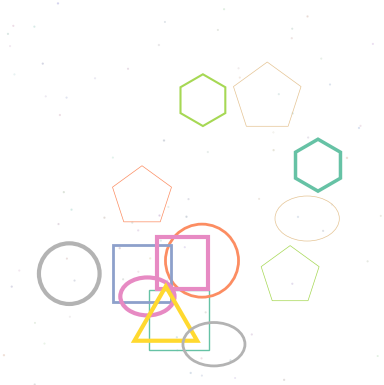[{"shape": "hexagon", "thickness": 2.5, "radius": 0.34, "center": [0.826, 0.571]}, {"shape": "square", "thickness": 1, "radius": 0.39, "center": [0.466, 0.169]}, {"shape": "circle", "thickness": 2, "radius": 0.47, "center": [0.525, 0.323]}, {"shape": "pentagon", "thickness": 0.5, "radius": 0.4, "center": [0.369, 0.489]}, {"shape": "square", "thickness": 2, "radius": 0.37, "center": [0.369, 0.29]}, {"shape": "square", "thickness": 3, "radius": 0.33, "center": [0.474, 0.317]}, {"shape": "oval", "thickness": 3, "radius": 0.35, "center": [0.383, 0.23]}, {"shape": "pentagon", "thickness": 0.5, "radius": 0.4, "center": [0.754, 0.283]}, {"shape": "hexagon", "thickness": 1.5, "radius": 0.34, "center": [0.527, 0.74]}, {"shape": "triangle", "thickness": 3, "radius": 0.47, "center": [0.431, 0.162]}, {"shape": "pentagon", "thickness": 0.5, "radius": 0.46, "center": [0.694, 0.747]}, {"shape": "oval", "thickness": 0.5, "radius": 0.42, "center": [0.798, 0.432]}, {"shape": "oval", "thickness": 2, "radius": 0.4, "center": [0.556, 0.106]}, {"shape": "circle", "thickness": 3, "radius": 0.39, "center": [0.18, 0.289]}]